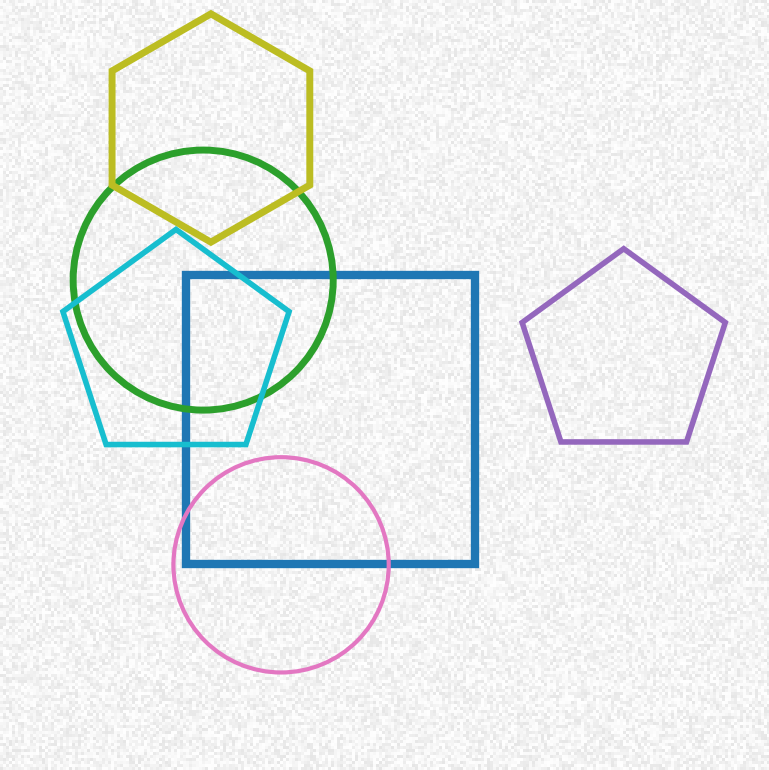[{"shape": "square", "thickness": 3, "radius": 0.94, "center": [0.429, 0.455]}, {"shape": "circle", "thickness": 2.5, "radius": 0.84, "center": [0.264, 0.636]}, {"shape": "pentagon", "thickness": 2, "radius": 0.69, "center": [0.81, 0.538]}, {"shape": "circle", "thickness": 1.5, "radius": 0.7, "center": [0.365, 0.266]}, {"shape": "hexagon", "thickness": 2.5, "radius": 0.74, "center": [0.274, 0.834]}, {"shape": "pentagon", "thickness": 2, "radius": 0.77, "center": [0.229, 0.548]}]